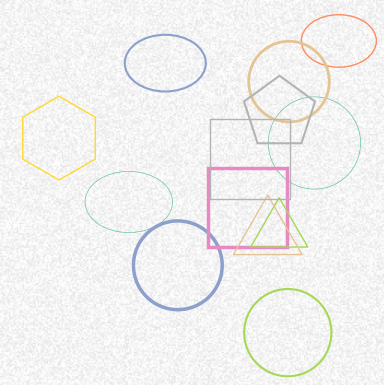[{"shape": "circle", "thickness": 0.5, "radius": 0.6, "center": [0.817, 0.629]}, {"shape": "oval", "thickness": 0.5, "radius": 0.57, "center": [0.335, 0.475]}, {"shape": "oval", "thickness": 1, "radius": 0.49, "center": [0.88, 0.894]}, {"shape": "oval", "thickness": 1.5, "radius": 0.53, "center": [0.429, 0.836]}, {"shape": "circle", "thickness": 2.5, "radius": 0.58, "center": [0.462, 0.311]}, {"shape": "square", "thickness": 2.5, "radius": 0.51, "center": [0.643, 0.46]}, {"shape": "circle", "thickness": 1.5, "radius": 0.57, "center": [0.748, 0.136]}, {"shape": "triangle", "thickness": 1, "radius": 0.43, "center": [0.725, 0.401]}, {"shape": "hexagon", "thickness": 1, "radius": 0.54, "center": [0.153, 0.641]}, {"shape": "triangle", "thickness": 1, "radius": 0.51, "center": [0.695, 0.39]}, {"shape": "circle", "thickness": 2, "radius": 0.52, "center": [0.751, 0.788]}, {"shape": "square", "thickness": 1, "radius": 0.52, "center": [0.65, 0.587]}, {"shape": "pentagon", "thickness": 1.5, "radius": 0.48, "center": [0.726, 0.706]}]